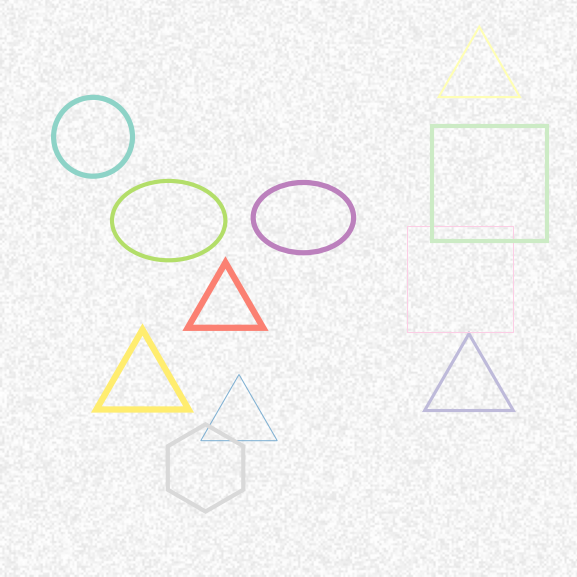[{"shape": "circle", "thickness": 2.5, "radius": 0.34, "center": [0.161, 0.762]}, {"shape": "triangle", "thickness": 1, "radius": 0.41, "center": [0.83, 0.872]}, {"shape": "triangle", "thickness": 1.5, "radius": 0.44, "center": [0.812, 0.333]}, {"shape": "triangle", "thickness": 3, "radius": 0.38, "center": [0.39, 0.469]}, {"shape": "triangle", "thickness": 0.5, "radius": 0.38, "center": [0.414, 0.274]}, {"shape": "oval", "thickness": 2, "radius": 0.49, "center": [0.292, 0.617]}, {"shape": "square", "thickness": 0.5, "radius": 0.46, "center": [0.797, 0.517]}, {"shape": "hexagon", "thickness": 2, "radius": 0.38, "center": [0.356, 0.189]}, {"shape": "oval", "thickness": 2.5, "radius": 0.43, "center": [0.525, 0.622]}, {"shape": "square", "thickness": 2, "radius": 0.5, "center": [0.848, 0.681]}, {"shape": "triangle", "thickness": 3, "radius": 0.46, "center": [0.247, 0.336]}]